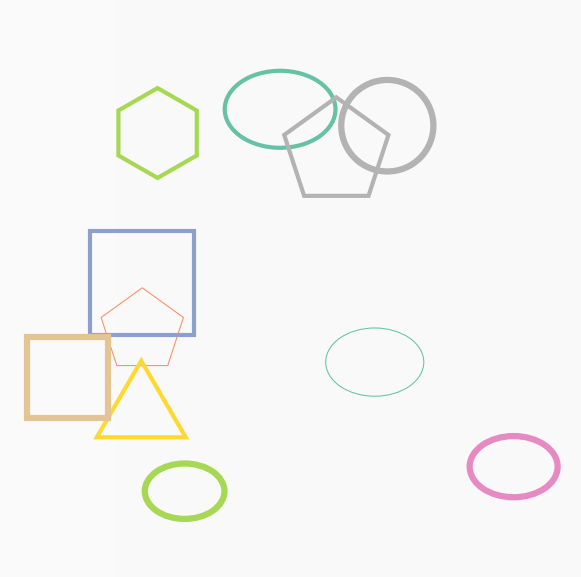[{"shape": "oval", "thickness": 0.5, "radius": 0.42, "center": [0.645, 0.372]}, {"shape": "oval", "thickness": 2, "radius": 0.48, "center": [0.482, 0.81]}, {"shape": "pentagon", "thickness": 0.5, "radius": 0.37, "center": [0.245, 0.426]}, {"shape": "square", "thickness": 2, "radius": 0.45, "center": [0.244, 0.509]}, {"shape": "oval", "thickness": 3, "radius": 0.38, "center": [0.884, 0.191]}, {"shape": "oval", "thickness": 3, "radius": 0.34, "center": [0.318, 0.149]}, {"shape": "hexagon", "thickness": 2, "radius": 0.39, "center": [0.271, 0.769]}, {"shape": "triangle", "thickness": 2, "radius": 0.44, "center": [0.243, 0.286]}, {"shape": "square", "thickness": 3, "radius": 0.35, "center": [0.116, 0.346]}, {"shape": "pentagon", "thickness": 2, "radius": 0.47, "center": [0.579, 0.736]}, {"shape": "circle", "thickness": 3, "radius": 0.4, "center": [0.666, 0.781]}]